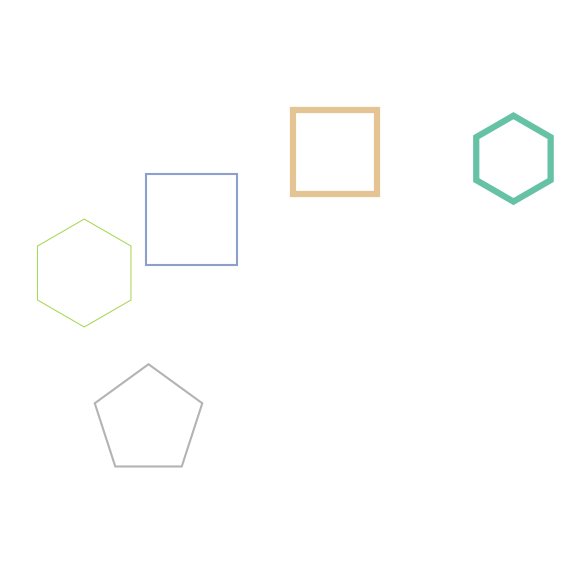[{"shape": "hexagon", "thickness": 3, "radius": 0.37, "center": [0.889, 0.724]}, {"shape": "square", "thickness": 1, "radius": 0.39, "center": [0.332, 0.618]}, {"shape": "hexagon", "thickness": 0.5, "radius": 0.47, "center": [0.146, 0.526]}, {"shape": "square", "thickness": 3, "radius": 0.36, "center": [0.58, 0.736]}, {"shape": "pentagon", "thickness": 1, "radius": 0.49, "center": [0.257, 0.271]}]